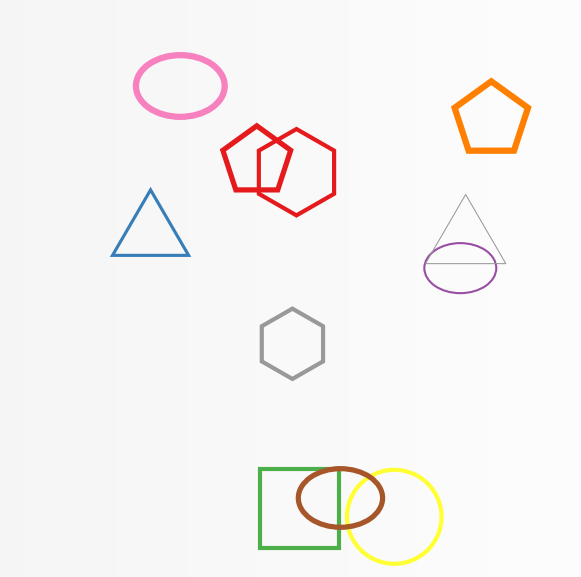[{"shape": "pentagon", "thickness": 2.5, "radius": 0.31, "center": [0.442, 0.72]}, {"shape": "hexagon", "thickness": 2, "radius": 0.37, "center": [0.51, 0.701]}, {"shape": "triangle", "thickness": 1.5, "radius": 0.38, "center": [0.259, 0.595]}, {"shape": "square", "thickness": 2, "radius": 0.34, "center": [0.516, 0.119]}, {"shape": "oval", "thickness": 1, "radius": 0.31, "center": [0.792, 0.535]}, {"shape": "pentagon", "thickness": 3, "radius": 0.33, "center": [0.845, 0.792]}, {"shape": "circle", "thickness": 2, "radius": 0.41, "center": [0.678, 0.104]}, {"shape": "oval", "thickness": 2.5, "radius": 0.36, "center": [0.586, 0.137]}, {"shape": "oval", "thickness": 3, "radius": 0.38, "center": [0.31, 0.85]}, {"shape": "hexagon", "thickness": 2, "radius": 0.3, "center": [0.503, 0.404]}, {"shape": "triangle", "thickness": 0.5, "radius": 0.4, "center": [0.801, 0.583]}]